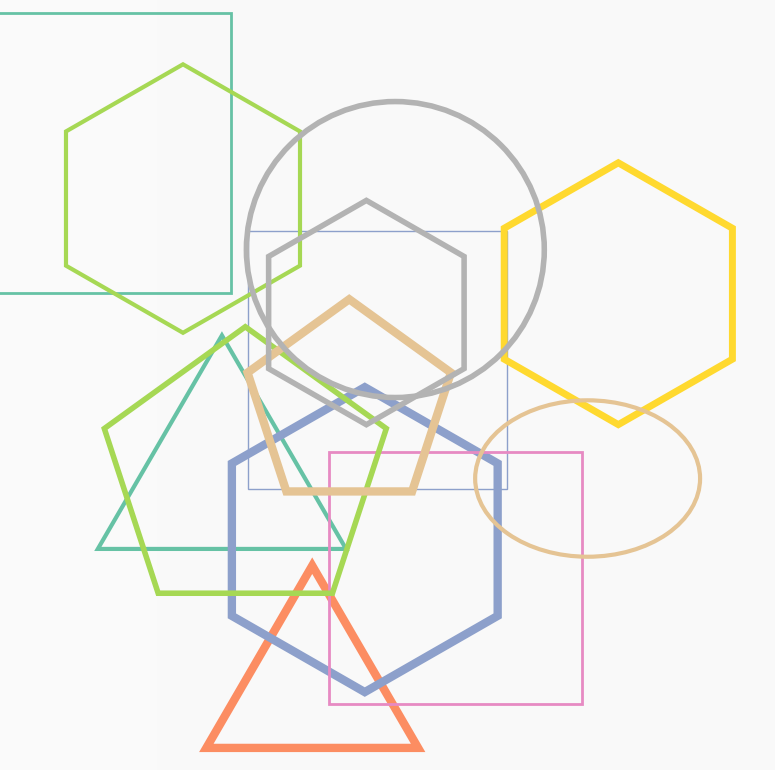[{"shape": "triangle", "thickness": 1.5, "radius": 0.92, "center": [0.286, 0.38]}, {"shape": "square", "thickness": 1, "radius": 0.91, "center": [0.115, 0.801]}, {"shape": "triangle", "thickness": 3, "radius": 0.79, "center": [0.403, 0.108]}, {"shape": "square", "thickness": 0.5, "radius": 0.84, "center": [0.487, 0.533]}, {"shape": "hexagon", "thickness": 3, "radius": 0.99, "center": [0.471, 0.299]}, {"shape": "square", "thickness": 1, "radius": 0.82, "center": [0.588, 0.249]}, {"shape": "pentagon", "thickness": 2, "radius": 0.96, "center": [0.317, 0.384]}, {"shape": "hexagon", "thickness": 1.5, "radius": 0.87, "center": [0.236, 0.742]}, {"shape": "hexagon", "thickness": 2.5, "radius": 0.85, "center": [0.798, 0.619]}, {"shape": "oval", "thickness": 1.5, "radius": 0.73, "center": [0.758, 0.379]}, {"shape": "pentagon", "thickness": 3, "radius": 0.69, "center": [0.451, 0.473]}, {"shape": "circle", "thickness": 2, "radius": 0.96, "center": [0.51, 0.676]}, {"shape": "hexagon", "thickness": 2, "radius": 0.73, "center": [0.473, 0.594]}]